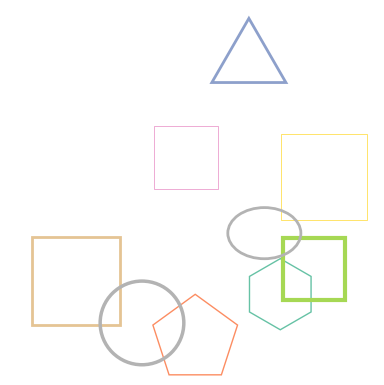[{"shape": "hexagon", "thickness": 1, "radius": 0.46, "center": [0.728, 0.236]}, {"shape": "pentagon", "thickness": 1, "radius": 0.58, "center": [0.507, 0.12]}, {"shape": "triangle", "thickness": 2, "radius": 0.56, "center": [0.646, 0.841]}, {"shape": "square", "thickness": 0.5, "radius": 0.41, "center": [0.483, 0.59]}, {"shape": "square", "thickness": 3, "radius": 0.4, "center": [0.816, 0.301]}, {"shape": "square", "thickness": 0.5, "radius": 0.56, "center": [0.841, 0.54]}, {"shape": "square", "thickness": 2, "radius": 0.57, "center": [0.197, 0.271]}, {"shape": "oval", "thickness": 2, "radius": 0.47, "center": [0.687, 0.394]}, {"shape": "circle", "thickness": 2.5, "radius": 0.54, "center": [0.369, 0.161]}]